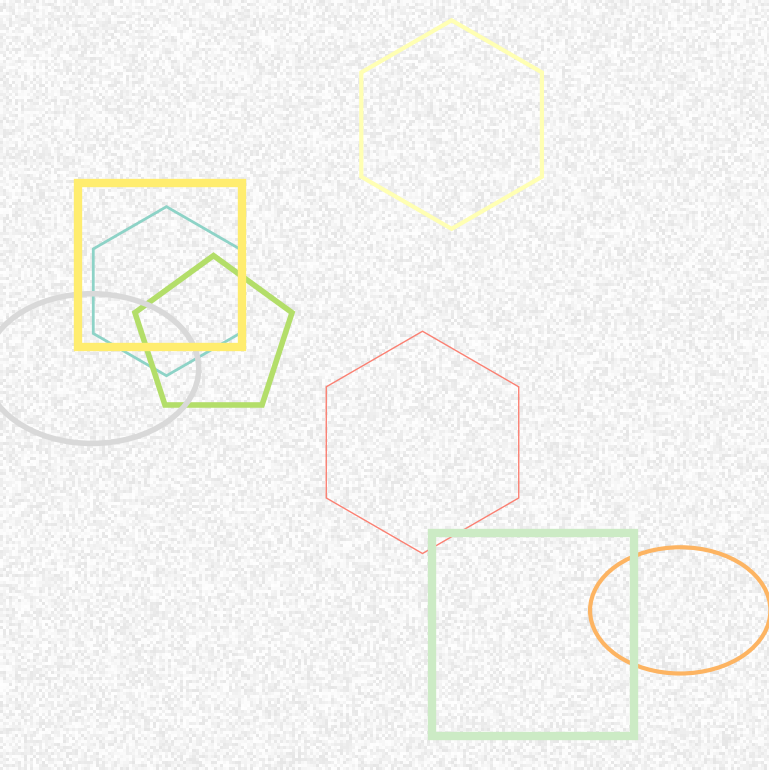[{"shape": "hexagon", "thickness": 1, "radius": 0.55, "center": [0.216, 0.622]}, {"shape": "hexagon", "thickness": 1.5, "radius": 0.68, "center": [0.587, 0.838]}, {"shape": "hexagon", "thickness": 0.5, "radius": 0.72, "center": [0.549, 0.425]}, {"shape": "oval", "thickness": 1.5, "radius": 0.59, "center": [0.883, 0.207]}, {"shape": "pentagon", "thickness": 2, "radius": 0.54, "center": [0.277, 0.561]}, {"shape": "oval", "thickness": 2, "radius": 0.69, "center": [0.119, 0.521]}, {"shape": "square", "thickness": 3, "radius": 0.66, "center": [0.693, 0.176]}, {"shape": "square", "thickness": 3, "radius": 0.53, "center": [0.208, 0.656]}]